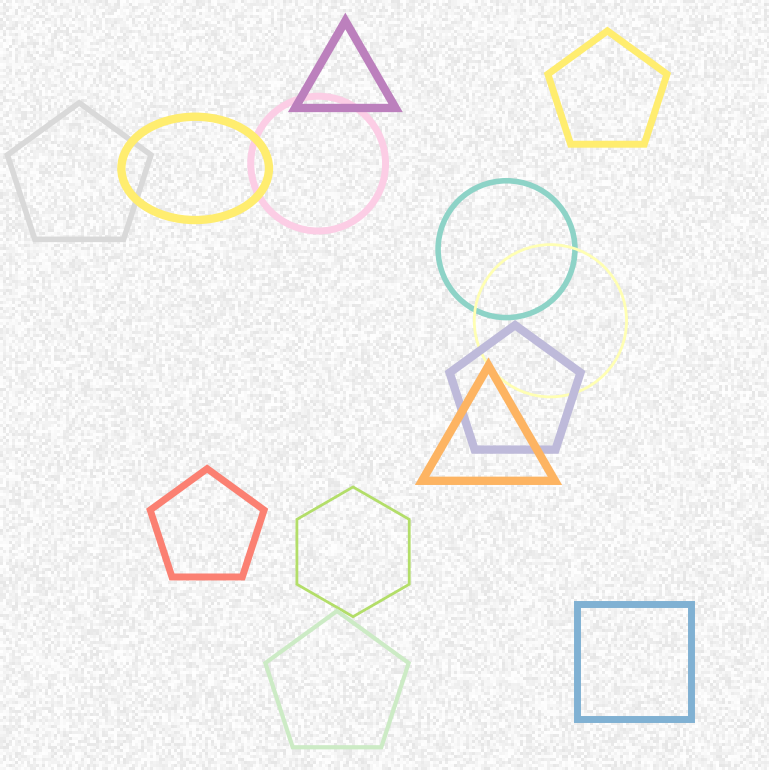[{"shape": "circle", "thickness": 2, "radius": 0.44, "center": [0.658, 0.676]}, {"shape": "circle", "thickness": 1, "radius": 0.49, "center": [0.715, 0.583]}, {"shape": "pentagon", "thickness": 3, "radius": 0.45, "center": [0.669, 0.488]}, {"shape": "pentagon", "thickness": 2.5, "radius": 0.39, "center": [0.269, 0.314]}, {"shape": "square", "thickness": 2.5, "radius": 0.37, "center": [0.824, 0.141]}, {"shape": "triangle", "thickness": 3, "radius": 0.5, "center": [0.634, 0.425]}, {"shape": "hexagon", "thickness": 1, "radius": 0.42, "center": [0.459, 0.283]}, {"shape": "circle", "thickness": 2.5, "radius": 0.44, "center": [0.413, 0.788]}, {"shape": "pentagon", "thickness": 2, "radius": 0.49, "center": [0.103, 0.768]}, {"shape": "triangle", "thickness": 3, "radius": 0.38, "center": [0.449, 0.897]}, {"shape": "pentagon", "thickness": 1.5, "radius": 0.49, "center": [0.438, 0.109]}, {"shape": "pentagon", "thickness": 2.5, "radius": 0.41, "center": [0.789, 0.879]}, {"shape": "oval", "thickness": 3, "radius": 0.48, "center": [0.253, 0.781]}]